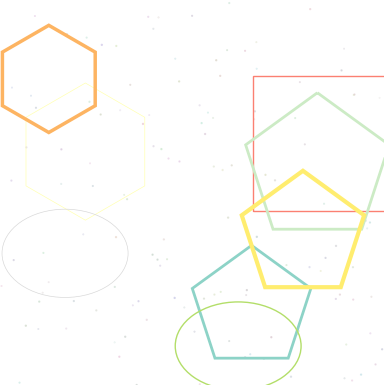[{"shape": "pentagon", "thickness": 2, "radius": 0.81, "center": [0.653, 0.201]}, {"shape": "hexagon", "thickness": 0.5, "radius": 0.89, "center": [0.222, 0.606]}, {"shape": "square", "thickness": 1, "radius": 0.87, "center": [0.832, 0.627]}, {"shape": "hexagon", "thickness": 2.5, "radius": 0.7, "center": [0.127, 0.795]}, {"shape": "oval", "thickness": 1, "radius": 0.82, "center": [0.619, 0.101]}, {"shape": "oval", "thickness": 0.5, "radius": 0.82, "center": [0.169, 0.342]}, {"shape": "pentagon", "thickness": 2, "radius": 0.98, "center": [0.824, 0.563]}, {"shape": "pentagon", "thickness": 3, "radius": 0.84, "center": [0.787, 0.389]}]